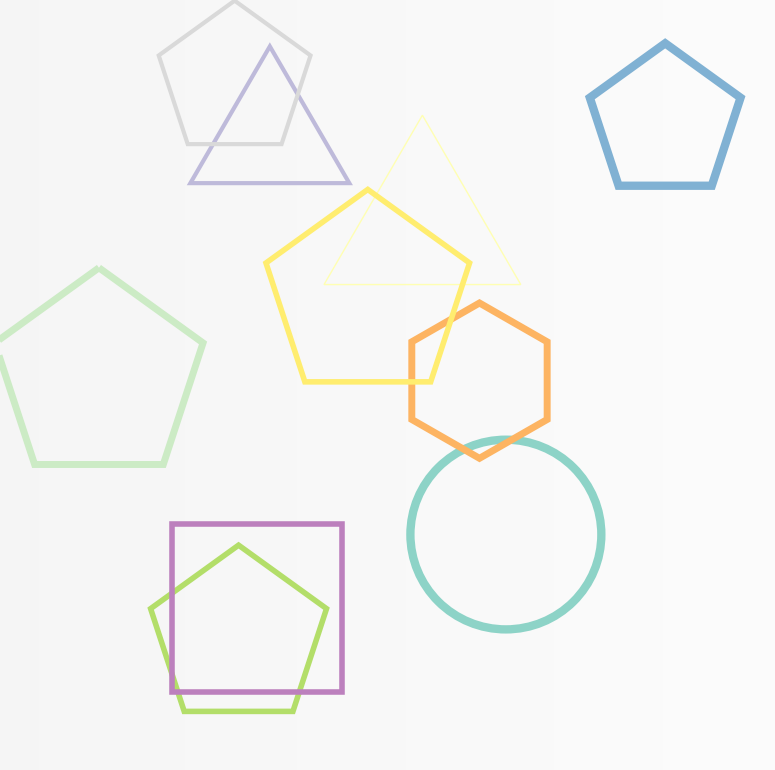[{"shape": "circle", "thickness": 3, "radius": 0.62, "center": [0.653, 0.306]}, {"shape": "triangle", "thickness": 0.5, "radius": 0.73, "center": [0.545, 0.704]}, {"shape": "triangle", "thickness": 1.5, "radius": 0.59, "center": [0.348, 0.821]}, {"shape": "pentagon", "thickness": 3, "radius": 0.51, "center": [0.858, 0.842]}, {"shape": "hexagon", "thickness": 2.5, "radius": 0.5, "center": [0.619, 0.506]}, {"shape": "pentagon", "thickness": 2, "radius": 0.6, "center": [0.308, 0.173]}, {"shape": "pentagon", "thickness": 1.5, "radius": 0.51, "center": [0.303, 0.896]}, {"shape": "square", "thickness": 2, "radius": 0.55, "center": [0.332, 0.21]}, {"shape": "pentagon", "thickness": 2.5, "radius": 0.71, "center": [0.128, 0.511]}, {"shape": "pentagon", "thickness": 2, "radius": 0.69, "center": [0.475, 0.616]}]